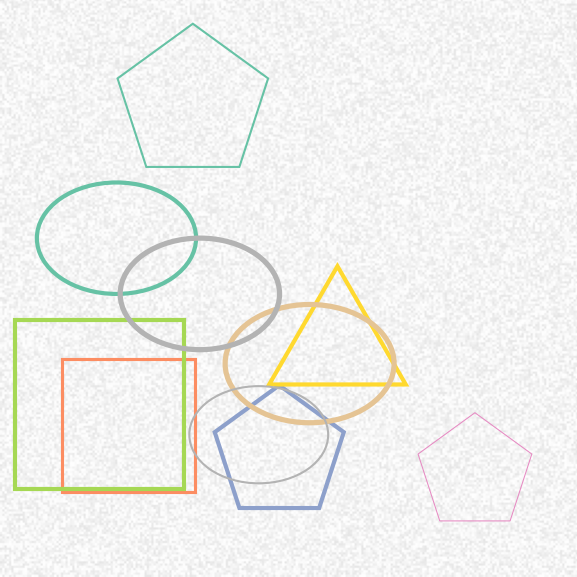[{"shape": "pentagon", "thickness": 1, "radius": 0.69, "center": [0.334, 0.821]}, {"shape": "oval", "thickness": 2, "radius": 0.69, "center": [0.202, 0.587]}, {"shape": "square", "thickness": 1.5, "radius": 0.57, "center": [0.222, 0.262]}, {"shape": "pentagon", "thickness": 2, "radius": 0.59, "center": [0.484, 0.214]}, {"shape": "pentagon", "thickness": 0.5, "radius": 0.52, "center": [0.822, 0.181]}, {"shape": "square", "thickness": 2, "radius": 0.73, "center": [0.173, 0.299]}, {"shape": "triangle", "thickness": 2, "radius": 0.68, "center": [0.584, 0.402]}, {"shape": "oval", "thickness": 2.5, "radius": 0.73, "center": [0.536, 0.369]}, {"shape": "oval", "thickness": 1, "radius": 0.6, "center": [0.448, 0.246]}, {"shape": "oval", "thickness": 2.5, "radius": 0.69, "center": [0.346, 0.49]}]